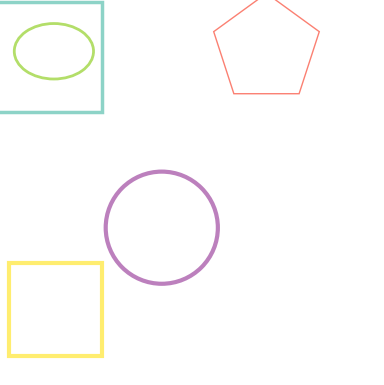[{"shape": "square", "thickness": 2.5, "radius": 0.71, "center": [0.121, 0.851]}, {"shape": "pentagon", "thickness": 1, "radius": 0.72, "center": [0.692, 0.873]}, {"shape": "oval", "thickness": 2, "radius": 0.51, "center": [0.14, 0.867]}, {"shape": "circle", "thickness": 3, "radius": 0.73, "center": [0.42, 0.409]}, {"shape": "square", "thickness": 3, "radius": 0.6, "center": [0.144, 0.195]}]